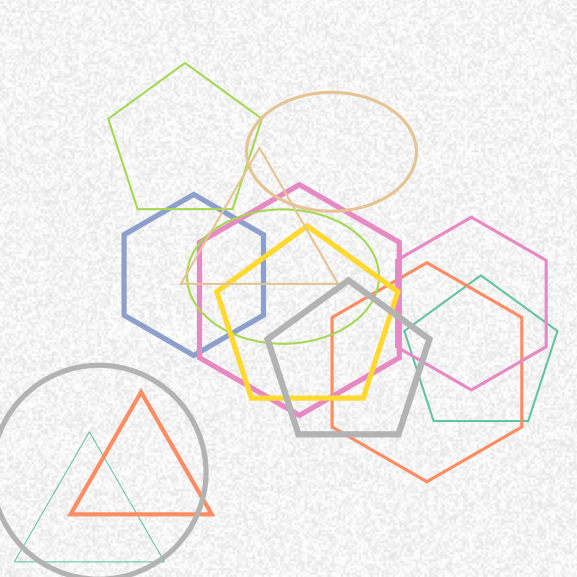[{"shape": "triangle", "thickness": 0.5, "radius": 0.75, "center": [0.155, 0.101]}, {"shape": "pentagon", "thickness": 1, "radius": 0.7, "center": [0.833, 0.383]}, {"shape": "triangle", "thickness": 2, "radius": 0.71, "center": [0.244, 0.179]}, {"shape": "hexagon", "thickness": 1.5, "radius": 0.95, "center": [0.739, 0.355]}, {"shape": "hexagon", "thickness": 2.5, "radius": 0.7, "center": [0.336, 0.523]}, {"shape": "hexagon", "thickness": 2.5, "radius": 1.0, "center": [0.518, 0.48]}, {"shape": "hexagon", "thickness": 1.5, "radius": 0.75, "center": [0.816, 0.473]}, {"shape": "pentagon", "thickness": 1, "radius": 0.7, "center": [0.32, 0.75]}, {"shape": "oval", "thickness": 1, "radius": 0.83, "center": [0.49, 0.52]}, {"shape": "pentagon", "thickness": 2.5, "radius": 0.82, "center": [0.532, 0.443]}, {"shape": "oval", "thickness": 1.5, "radius": 0.74, "center": [0.574, 0.736]}, {"shape": "triangle", "thickness": 1, "radius": 0.79, "center": [0.449, 0.586]}, {"shape": "pentagon", "thickness": 3, "radius": 0.74, "center": [0.603, 0.366]}, {"shape": "circle", "thickness": 2.5, "radius": 0.93, "center": [0.171, 0.181]}]